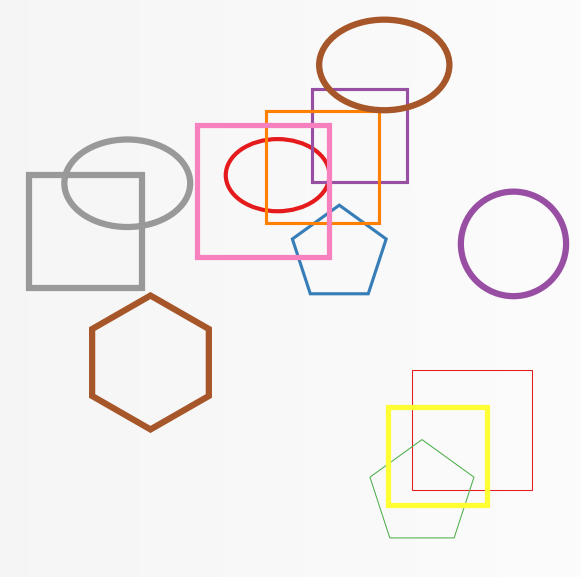[{"shape": "square", "thickness": 0.5, "radius": 0.52, "center": [0.812, 0.255]}, {"shape": "oval", "thickness": 2, "radius": 0.45, "center": [0.478, 0.696]}, {"shape": "pentagon", "thickness": 1.5, "radius": 0.42, "center": [0.584, 0.559]}, {"shape": "pentagon", "thickness": 0.5, "radius": 0.47, "center": [0.726, 0.144]}, {"shape": "circle", "thickness": 3, "radius": 0.45, "center": [0.883, 0.577]}, {"shape": "square", "thickness": 1.5, "radius": 0.41, "center": [0.619, 0.765]}, {"shape": "square", "thickness": 1.5, "radius": 0.48, "center": [0.555, 0.71]}, {"shape": "square", "thickness": 2.5, "radius": 0.43, "center": [0.752, 0.209]}, {"shape": "oval", "thickness": 3, "radius": 0.56, "center": [0.661, 0.887]}, {"shape": "hexagon", "thickness": 3, "radius": 0.58, "center": [0.259, 0.371]}, {"shape": "square", "thickness": 2.5, "radius": 0.57, "center": [0.452, 0.668]}, {"shape": "oval", "thickness": 3, "radius": 0.54, "center": [0.219, 0.682]}, {"shape": "square", "thickness": 3, "radius": 0.49, "center": [0.147, 0.598]}]